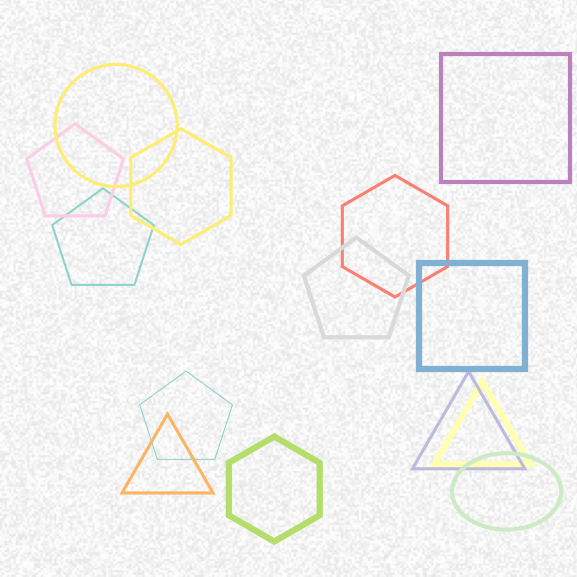[{"shape": "pentagon", "thickness": 0.5, "radius": 0.42, "center": [0.322, 0.272]}, {"shape": "pentagon", "thickness": 1, "radius": 0.46, "center": [0.178, 0.581]}, {"shape": "triangle", "thickness": 3, "radius": 0.48, "center": [0.835, 0.243]}, {"shape": "triangle", "thickness": 1.5, "radius": 0.56, "center": [0.811, 0.244]}, {"shape": "hexagon", "thickness": 1.5, "radius": 0.53, "center": [0.684, 0.59]}, {"shape": "square", "thickness": 3, "radius": 0.46, "center": [0.817, 0.452]}, {"shape": "triangle", "thickness": 1.5, "radius": 0.46, "center": [0.29, 0.191]}, {"shape": "hexagon", "thickness": 3, "radius": 0.45, "center": [0.475, 0.152]}, {"shape": "pentagon", "thickness": 1.5, "radius": 0.44, "center": [0.13, 0.697]}, {"shape": "pentagon", "thickness": 2, "radius": 0.48, "center": [0.617, 0.492]}, {"shape": "square", "thickness": 2, "radius": 0.56, "center": [0.876, 0.795]}, {"shape": "oval", "thickness": 2, "radius": 0.47, "center": [0.877, 0.148]}, {"shape": "circle", "thickness": 1.5, "radius": 0.53, "center": [0.201, 0.782]}, {"shape": "hexagon", "thickness": 1.5, "radius": 0.5, "center": [0.313, 0.676]}]